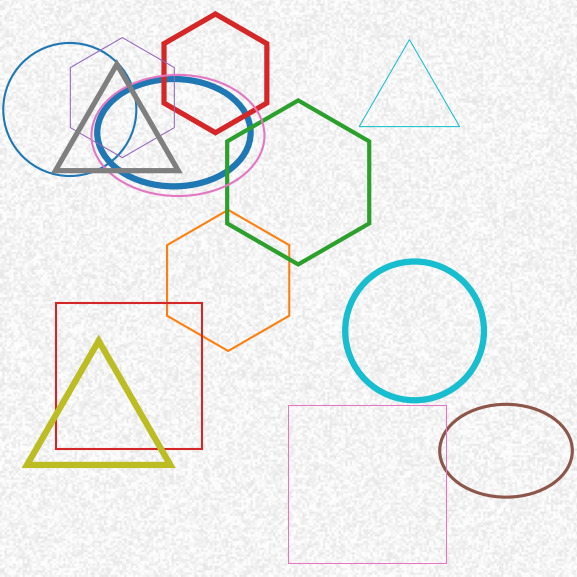[{"shape": "oval", "thickness": 3, "radius": 0.66, "center": [0.301, 0.769]}, {"shape": "circle", "thickness": 1, "radius": 0.58, "center": [0.121, 0.81]}, {"shape": "hexagon", "thickness": 1, "radius": 0.61, "center": [0.395, 0.514]}, {"shape": "hexagon", "thickness": 2, "radius": 0.71, "center": [0.516, 0.683]}, {"shape": "hexagon", "thickness": 2.5, "radius": 0.51, "center": [0.373, 0.872]}, {"shape": "square", "thickness": 1, "radius": 0.63, "center": [0.223, 0.348]}, {"shape": "hexagon", "thickness": 0.5, "radius": 0.52, "center": [0.212, 0.83]}, {"shape": "oval", "thickness": 1.5, "radius": 0.57, "center": [0.876, 0.219]}, {"shape": "oval", "thickness": 1, "radius": 0.75, "center": [0.308, 0.765]}, {"shape": "square", "thickness": 0.5, "radius": 0.68, "center": [0.635, 0.161]}, {"shape": "triangle", "thickness": 2.5, "radius": 0.61, "center": [0.202, 0.765]}, {"shape": "triangle", "thickness": 3, "radius": 0.72, "center": [0.171, 0.266]}, {"shape": "circle", "thickness": 3, "radius": 0.6, "center": [0.718, 0.426]}, {"shape": "triangle", "thickness": 0.5, "radius": 0.5, "center": [0.709, 0.83]}]